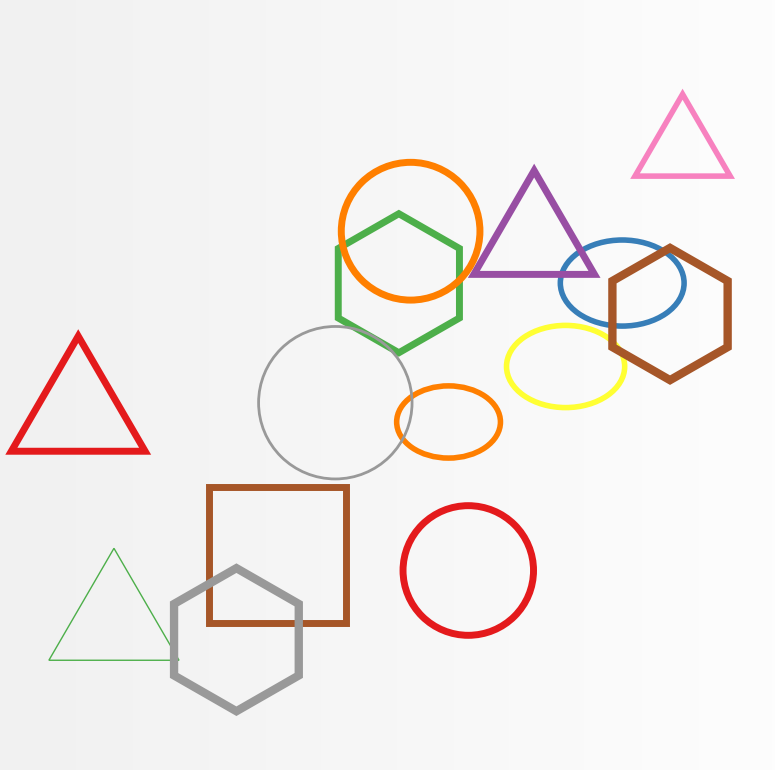[{"shape": "circle", "thickness": 2.5, "radius": 0.42, "center": [0.604, 0.259]}, {"shape": "triangle", "thickness": 2.5, "radius": 0.5, "center": [0.101, 0.464]}, {"shape": "oval", "thickness": 2, "radius": 0.4, "center": [0.803, 0.632]}, {"shape": "hexagon", "thickness": 2.5, "radius": 0.45, "center": [0.515, 0.632]}, {"shape": "triangle", "thickness": 0.5, "radius": 0.48, "center": [0.147, 0.191]}, {"shape": "triangle", "thickness": 2.5, "radius": 0.45, "center": [0.689, 0.689]}, {"shape": "circle", "thickness": 2.5, "radius": 0.45, "center": [0.53, 0.7]}, {"shape": "oval", "thickness": 2, "radius": 0.33, "center": [0.579, 0.452]}, {"shape": "oval", "thickness": 2, "radius": 0.38, "center": [0.73, 0.524]}, {"shape": "square", "thickness": 2.5, "radius": 0.44, "center": [0.358, 0.279]}, {"shape": "hexagon", "thickness": 3, "radius": 0.43, "center": [0.865, 0.592]}, {"shape": "triangle", "thickness": 2, "radius": 0.35, "center": [0.881, 0.807]}, {"shape": "hexagon", "thickness": 3, "radius": 0.46, "center": [0.305, 0.169]}, {"shape": "circle", "thickness": 1, "radius": 0.5, "center": [0.433, 0.477]}]